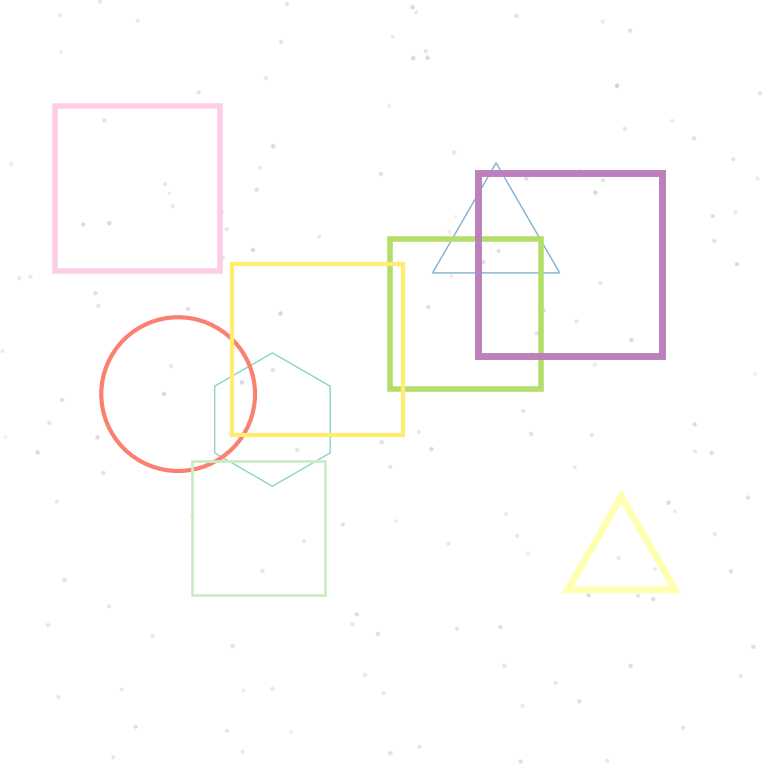[{"shape": "hexagon", "thickness": 0.5, "radius": 0.43, "center": [0.354, 0.455]}, {"shape": "triangle", "thickness": 2.5, "radius": 0.4, "center": [0.807, 0.274]}, {"shape": "circle", "thickness": 1.5, "radius": 0.5, "center": [0.231, 0.488]}, {"shape": "triangle", "thickness": 0.5, "radius": 0.48, "center": [0.644, 0.693]}, {"shape": "square", "thickness": 2, "radius": 0.49, "center": [0.605, 0.592]}, {"shape": "square", "thickness": 2, "radius": 0.54, "center": [0.178, 0.755]}, {"shape": "square", "thickness": 2.5, "radius": 0.59, "center": [0.74, 0.657]}, {"shape": "square", "thickness": 1, "radius": 0.43, "center": [0.335, 0.314]}, {"shape": "square", "thickness": 1.5, "radius": 0.56, "center": [0.413, 0.546]}]